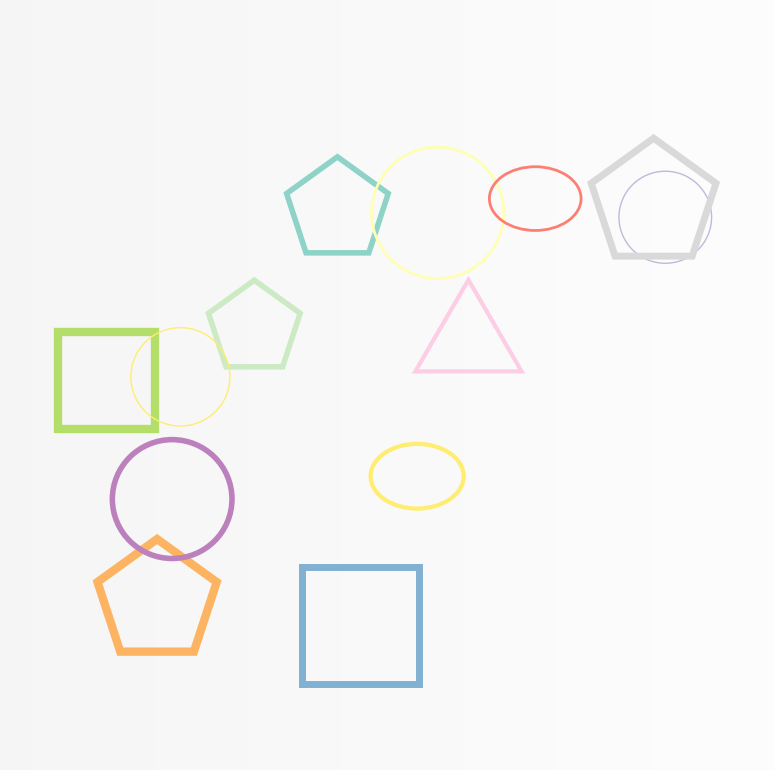[{"shape": "pentagon", "thickness": 2, "radius": 0.34, "center": [0.435, 0.727]}, {"shape": "circle", "thickness": 1, "radius": 0.43, "center": [0.565, 0.724]}, {"shape": "circle", "thickness": 0.5, "radius": 0.3, "center": [0.858, 0.718]}, {"shape": "oval", "thickness": 1, "radius": 0.3, "center": [0.691, 0.742]}, {"shape": "square", "thickness": 2.5, "radius": 0.38, "center": [0.465, 0.187]}, {"shape": "pentagon", "thickness": 3, "radius": 0.4, "center": [0.203, 0.219]}, {"shape": "square", "thickness": 3, "radius": 0.31, "center": [0.138, 0.506]}, {"shape": "triangle", "thickness": 1.5, "radius": 0.4, "center": [0.604, 0.557]}, {"shape": "pentagon", "thickness": 2.5, "radius": 0.42, "center": [0.843, 0.736]}, {"shape": "circle", "thickness": 2, "radius": 0.39, "center": [0.222, 0.352]}, {"shape": "pentagon", "thickness": 2, "radius": 0.31, "center": [0.328, 0.574]}, {"shape": "circle", "thickness": 0.5, "radius": 0.32, "center": [0.233, 0.511]}, {"shape": "oval", "thickness": 1.5, "radius": 0.3, "center": [0.538, 0.382]}]